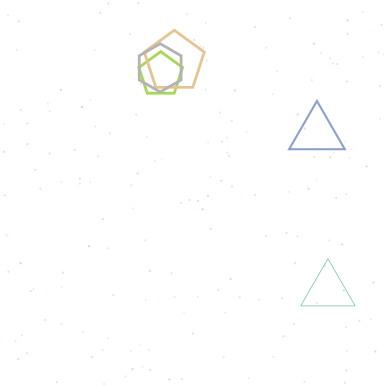[{"shape": "triangle", "thickness": 0.5, "radius": 0.41, "center": [0.852, 0.246]}, {"shape": "triangle", "thickness": 1.5, "radius": 0.42, "center": [0.823, 0.654]}, {"shape": "pentagon", "thickness": 2, "radius": 0.3, "center": [0.417, 0.806]}, {"shape": "pentagon", "thickness": 2, "radius": 0.41, "center": [0.453, 0.84]}, {"shape": "hexagon", "thickness": 2, "radius": 0.31, "center": [0.416, 0.824]}]